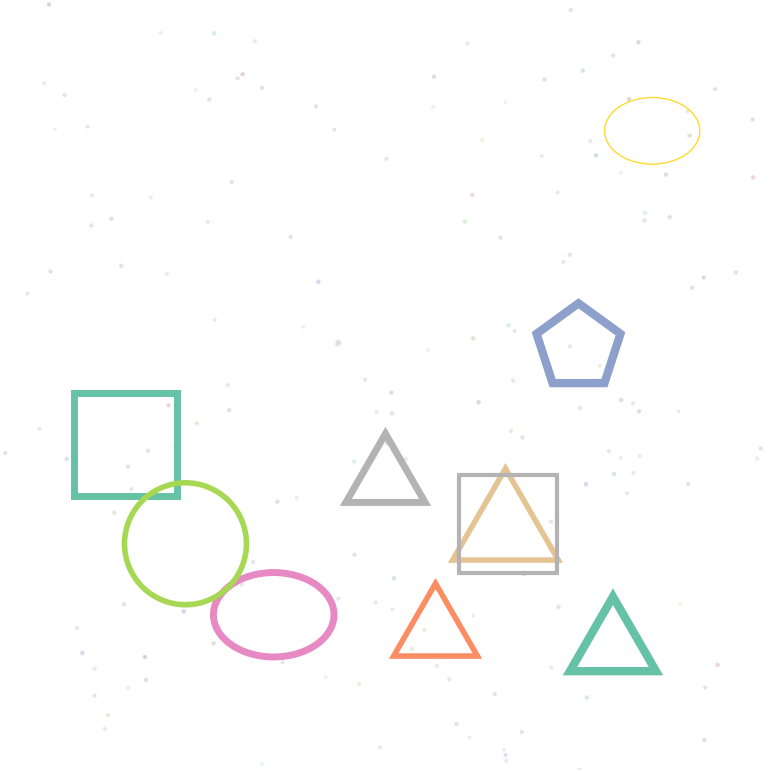[{"shape": "square", "thickness": 2.5, "radius": 0.33, "center": [0.163, 0.423]}, {"shape": "triangle", "thickness": 3, "radius": 0.32, "center": [0.796, 0.161]}, {"shape": "triangle", "thickness": 2, "radius": 0.31, "center": [0.566, 0.179]}, {"shape": "pentagon", "thickness": 3, "radius": 0.29, "center": [0.751, 0.549]}, {"shape": "oval", "thickness": 2.5, "radius": 0.39, "center": [0.355, 0.202]}, {"shape": "circle", "thickness": 2, "radius": 0.4, "center": [0.241, 0.294]}, {"shape": "oval", "thickness": 0.5, "radius": 0.31, "center": [0.847, 0.83]}, {"shape": "triangle", "thickness": 2, "radius": 0.4, "center": [0.656, 0.312]}, {"shape": "square", "thickness": 1.5, "radius": 0.32, "center": [0.66, 0.319]}, {"shape": "triangle", "thickness": 2.5, "radius": 0.3, "center": [0.501, 0.377]}]